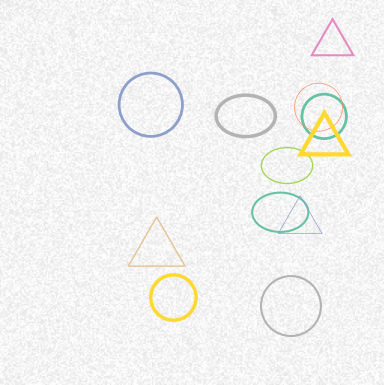[{"shape": "circle", "thickness": 2, "radius": 0.29, "center": [0.842, 0.698]}, {"shape": "oval", "thickness": 1.5, "radius": 0.36, "center": [0.728, 0.449]}, {"shape": "circle", "thickness": 0.5, "radius": 0.31, "center": [0.827, 0.722]}, {"shape": "triangle", "thickness": 0.5, "radius": 0.33, "center": [0.78, 0.426]}, {"shape": "circle", "thickness": 2, "radius": 0.41, "center": [0.392, 0.728]}, {"shape": "triangle", "thickness": 1.5, "radius": 0.31, "center": [0.864, 0.888]}, {"shape": "oval", "thickness": 1, "radius": 0.33, "center": [0.746, 0.57]}, {"shape": "circle", "thickness": 2.5, "radius": 0.29, "center": [0.45, 0.227]}, {"shape": "triangle", "thickness": 3, "radius": 0.36, "center": [0.843, 0.635]}, {"shape": "triangle", "thickness": 1, "radius": 0.42, "center": [0.407, 0.351]}, {"shape": "circle", "thickness": 1.5, "radius": 0.39, "center": [0.756, 0.205]}, {"shape": "oval", "thickness": 2.5, "radius": 0.38, "center": [0.638, 0.699]}]